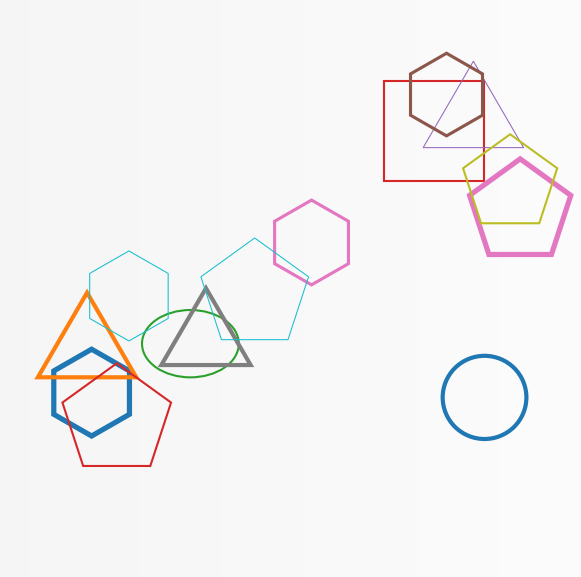[{"shape": "circle", "thickness": 2, "radius": 0.36, "center": [0.834, 0.311]}, {"shape": "hexagon", "thickness": 2.5, "radius": 0.38, "center": [0.158, 0.319]}, {"shape": "triangle", "thickness": 2, "radius": 0.49, "center": [0.15, 0.395]}, {"shape": "oval", "thickness": 1, "radius": 0.42, "center": [0.328, 0.404]}, {"shape": "pentagon", "thickness": 1, "radius": 0.49, "center": [0.201, 0.272]}, {"shape": "square", "thickness": 1, "radius": 0.43, "center": [0.747, 0.772]}, {"shape": "triangle", "thickness": 0.5, "radius": 0.5, "center": [0.814, 0.793]}, {"shape": "hexagon", "thickness": 1.5, "radius": 0.36, "center": [0.768, 0.835]}, {"shape": "pentagon", "thickness": 2.5, "radius": 0.46, "center": [0.895, 0.632]}, {"shape": "hexagon", "thickness": 1.5, "radius": 0.37, "center": [0.536, 0.579]}, {"shape": "triangle", "thickness": 2, "radius": 0.44, "center": [0.354, 0.411]}, {"shape": "pentagon", "thickness": 1, "radius": 0.43, "center": [0.878, 0.681]}, {"shape": "hexagon", "thickness": 0.5, "radius": 0.39, "center": [0.222, 0.487]}, {"shape": "pentagon", "thickness": 0.5, "radius": 0.49, "center": [0.438, 0.49]}]